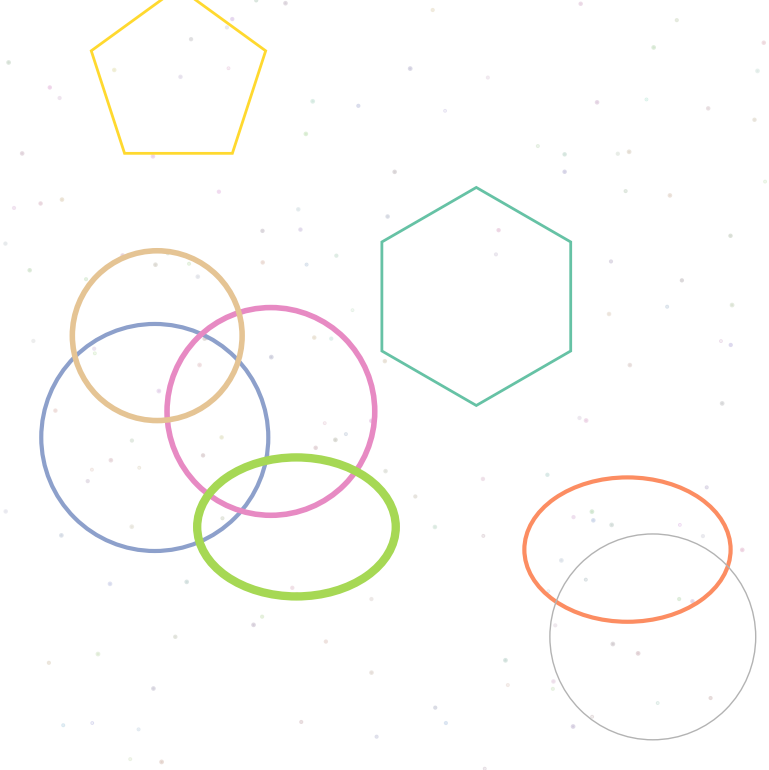[{"shape": "hexagon", "thickness": 1, "radius": 0.71, "center": [0.619, 0.615]}, {"shape": "oval", "thickness": 1.5, "radius": 0.67, "center": [0.815, 0.286]}, {"shape": "circle", "thickness": 1.5, "radius": 0.74, "center": [0.201, 0.432]}, {"shape": "circle", "thickness": 2, "radius": 0.67, "center": [0.352, 0.466]}, {"shape": "oval", "thickness": 3, "radius": 0.64, "center": [0.385, 0.316]}, {"shape": "pentagon", "thickness": 1, "radius": 0.6, "center": [0.232, 0.897]}, {"shape": "circle", "thickness": 2, "radius": 0.55, "center": [0.204, 0.564]}, {"shape": "circle", "thickness": 0.5, "radius": 0.67, "center": [0.848, 0.173]}]